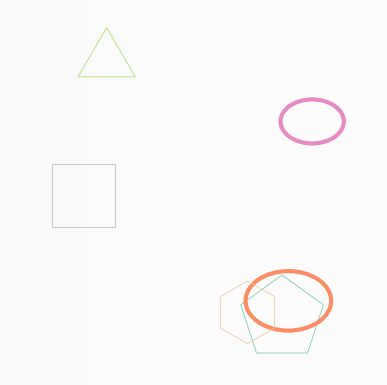[{"shape": "pentagon", "thickness": 0.5, "radius": 0.56, "center": [0.728, 0.174]}, {"shape": "oval", "thickness": 3, "radius": 0.55, "center": [0.744, 0.219]}, {"shape": "oval", "thickness": 3, "radius": 0.41, "center": [0.806, 0.685]}, {"shape": "triangle", "thickness": 0.5, "radius": 0.43, "center": [0.275, 0.843]}, {"shape": "hexagon", "thickness": 0.5, "radius": 0.41, "center": [0.639, 0.189]}, {"shape": "square", "thickness": 0.5, "radius": 0.41, "center": [0.216, 0.492]}]